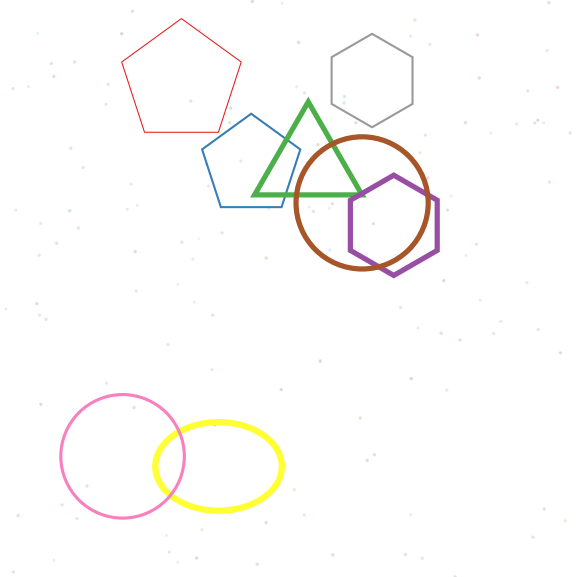[{"shape": "pentagon", "thickness": 0.5, "radius": 0.54, "center": [0.314, 0.858]}, {"shape": "pentagon", "thickness": 1, "radius": 0.45, "center": [0.435, 0.713]}, {"shape": "triangle", "thickness": 2.5, "radius": 0.54, "center": [0.534, 0.715]}, {"shape": "hexagon", "thickness": 2.5, "radius": 0.43, "center": [0.682, 0.609]}, {"shape": "oval", "thickness": 3, "radius": 0.55, "center": [0.378, 0.191]}, {"shape": "circle", "thickness": 2.5, "radius": 0.57, "center": [0.627, 0.648]}, {"shape": "circle", "thickness": 1.5, "radius": 0.53, "center": [0.212, 0.209]}, {"shape": "hexagon", "thickness": 1, "radius": 0.4, "center": [0.644, 0.86]}]